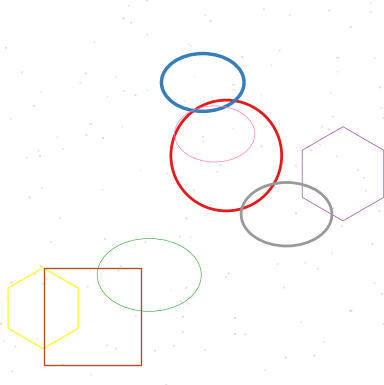[{"shape": "circle", "thickness": 2, "radius": 0.72, "center": [0.588, 0.596]}, {"shape": "oval", "thickness": 2.5, "radius": 0.54, "center": [0.527, 0.786]}, {"shape": "oval", "thickness": 0.5, "radius": 0.68, "center": [0.388, 0.286]}, {"shape": "hexagon", "thickness": 0.5, "radius": 0.61, "center": [0.891, 0.549]}, {"shape": "hexagon", "thickness": 1, "radius": 0.52, "center": [0.112, 0.199]}, {"shape": "square", "thickness": 1, "radius": 0.63, "center": [0.24, 0.178]}, {"shape": "oval", "thickness": 0.5, "radius": 0.52, "center": [0.558, 0.652]}, {"shape": "oval", "thickness": 2, "radius": 0.59, "center": [0.744, 0.444]}]